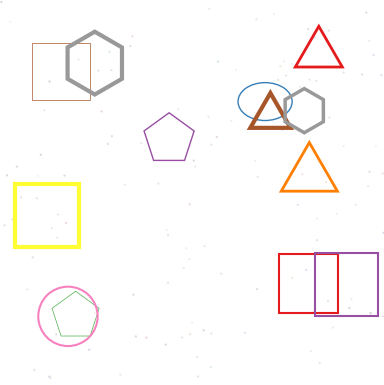[{"shape": "triangle", "thickness": 2, "radius": 0.35, "center": [0.828, 0.861]}, {"shape": "square", "thickness": 1.5, "radius": 0.38, "center": [0.802, 0.264]}, {"shape": "oval", "thickness": 1, "radius": 0.35, "center": [0.689, 0.736]}, {"shape": "pentagon", "thickness": 0.5, "radius": 0.32, "center": [0.196, 0.179]}, {"shape": "pentagon", "thickness": 1, "radius": 0.34, "center": [0.439, 0.639]}, {"shape": "square", "thickness": 1.5, "radius": 0.41, "center": [0.899, 0.261]}, {"shape": "triangle", "thickness": 2, "radius": 0.42, "center": [0.803, 0.546]}, {"shape": "square", "thickness": 3, "radius": 0.41, "center": [0.122, 0.441]}, {"shape": "triangle", "thickness": 3, "radius": 0.3, "center": [0.702, 0.698]}, {"shape": "square", "thickness": 0.5, "radius": 0.38, "center": [0.159, 0.814]}, {"shape": "circle", "thickness": 1.5, "radius": 0.39, "center": [0.177, 0.178]}, {"shape": "hexagon", "thickness": 3, "radius": 0.41, "center": [0.246, 0.836]}, {"shape": "hexagon", "thickness": 2.5, "radius": 0.29, "center": [0.79, 0.713]}]